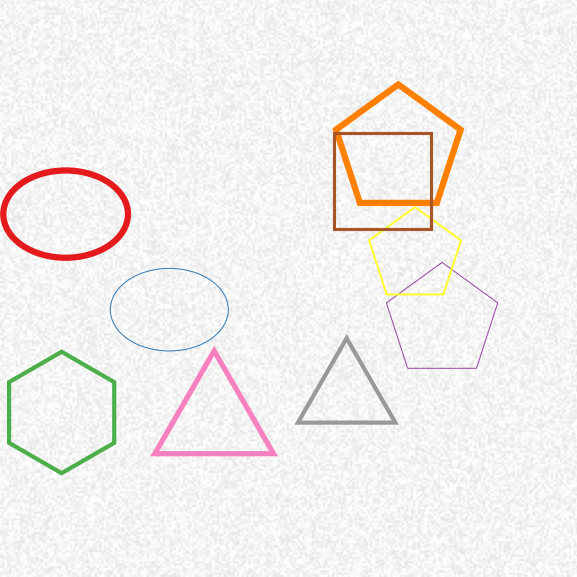[{"shape": "oval", "thickness": 3, "radius": 0.54, "center": [0.114, 0.628]}, {"shape": "oval", "thickness": 0.5, "radius": 0.51, "center": [0.293, 0.463]}, {"shape": "hexagon", "thickness": 2, "radius": 0.53, "center": [0.107, 0.285]}, {"shape": "pentagon", "thickness": 0.5, "radius": 0.51, "center": [0.765, 0.443]}, {"shape": "pentagon", "thickness": 3, "radius": 0.57, "center": [0.69, 0.74]}, {"shape": "pentagon", "thickness": 1, "radius": 0.42, "center": [0.719, 0.557]}, {"shape": "square", "thickness": 1.5, "radius": 0.42, "center": [0.662, 0.686]}, {"shape": "triangle", "thickness": 2.5, "radius": 0.59, "center": [0.371, 0.273]}, {"shape": "triangle", "thickness": 2, "radius": 0.49, "center": [0.6, 0.316]}]